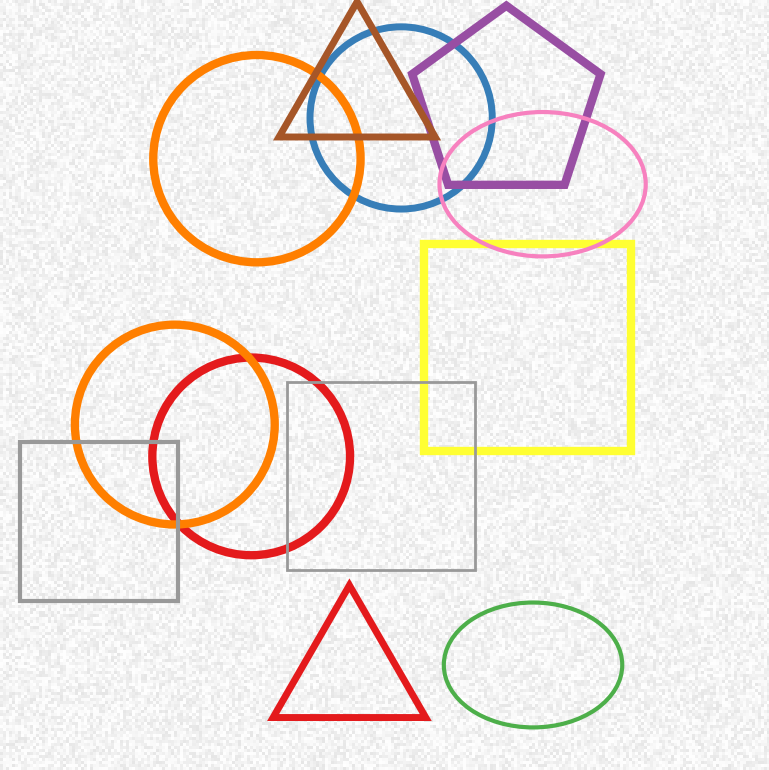[{"shape": "triangle", "thickness": 2.5, "radius": 0.57, "center": [0.454, 0.125]}, {"shape": "circle", "thickness": 3, "radius": 0.64, "center": [0.326, 0.407]}, {"shape": "circle", "thickness": 2.5, "radius": 0.59, "center": [0.521, 0.847]}, {"shape": "oval", "thickness": 1.5, "radius": 0.58, "center": [0.692, 0.136]}, {"shape": "pentagon", "thickness": 3, "radius": 0.64, "center": [0.658, 0.864]}, {"shape": "circle", "thickness": 3, "radius": 0.67, "center": [0.334, 0.794]}, {"shape": "circle", "thickness": 3, "radius": 0.65, "center": [0.227, 0.449]}, {"shape": "square", "thickness": 3, "radius": 0.67, "center": [0.685, 0.549]}, {"shape": "triangle", "thickness": 2.5, "radius": 0.59, "center": [0.464, 0.881]}, {"shape": "oval", "thickness": 1.5, "radius": 0.67, "center": [0.705, 0.761]}, {"shape": "square", "thickness": 1, "radius": 0.61, "center": [0.495, 0.382]}, {"shape": "square", "thickness": 1.5, "radius": 0.52, "center": [0.129, 0.323]}]